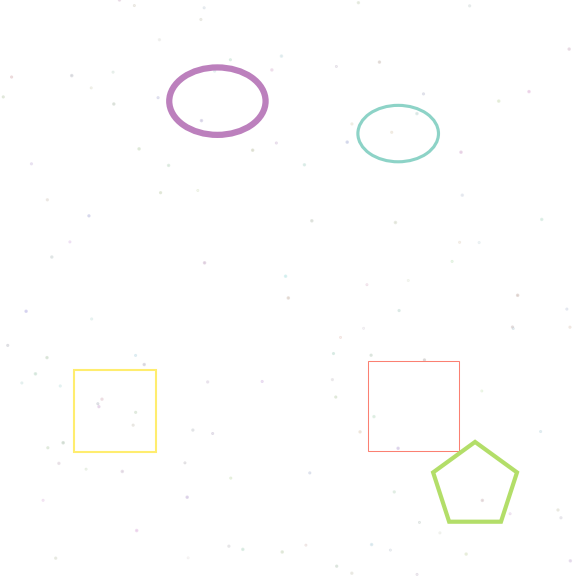[{"shape": "oval", "thickness": 1.5, "radius": 0.35, "center": [0.69, 0.768]}, {"shape": "square", "thickness": 0.5, "radius": 0.39, "center": [0.716, 0.296]}, {"shape": "pentagon", "thickness": 2, "radius": 0.38, "center": [0.823, 0.158]}, {"shape": "oval", "thickness": 3, "radius": 0.42, "center": [0.376, 0.824]}, {"shape": "square", "thickness": 1, "radius": 0.36, "center": [0.2, 0.287]}]